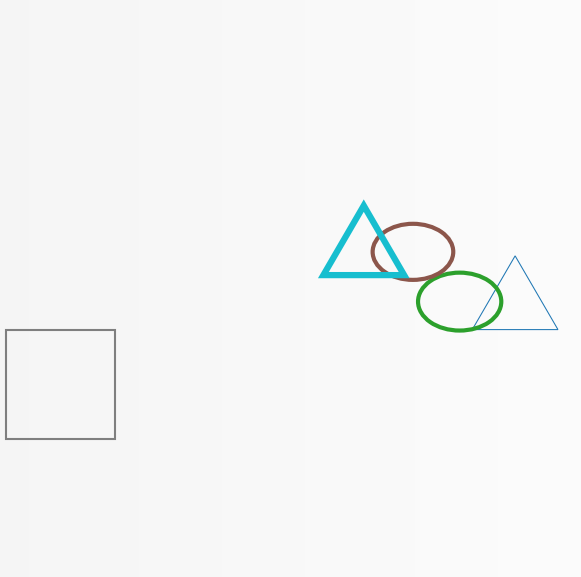[{"shape": "triangle", "thickness": 0.5, "radius": 0.43, "center": [0.886, 0.471]}, {"shape": "oval", "thickness": 2, "radius": 0.36, "center": [0.791, 0.477]}, {"shape": "oval", "thickness": 2, "radius": 0.35, "center": [0.71, 0.563]}, {"shape": "square", "thickness": 1, "radius": 0.47, "center": [0.104, 0.333]}, {"shape": "triangle", "thickness": 3, "radius": 0.4, "center": [0.626, 0.563]}]